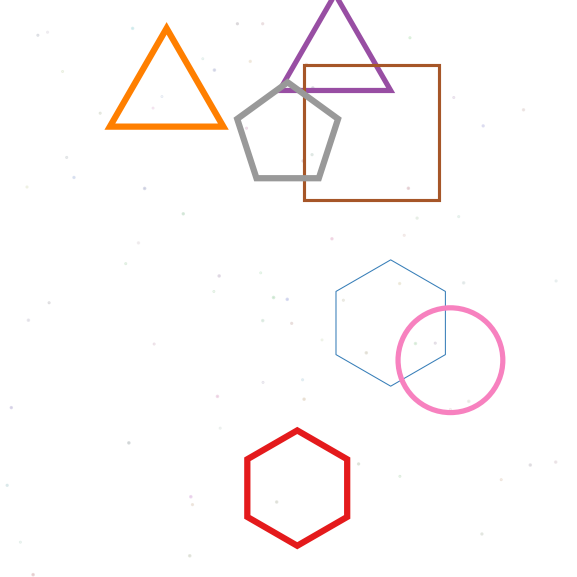[{"shape": "hexagon", "thickness": 3, "radius": 0.5, "center": [0.515, 0.154]}, {"shape": "hexagon", "thickness": 0.5, "radius": 0.55, "center": [0.677, 0.44]}, {"shape": "triangle", "thickness": 2.5, "radius": 0.56, "center": [0.58, 0.898]}, {"shape": "triangle", "thickness": 3, "radius": 0.57, "center": [0.289, 0.837]}, {"shape": "square", "thickness": 1.5, "radius": 0.58, "center": [0.643, 0.77]}, {"shape": "circle", "thickness": 2.5, "radius": 0.45, "center": [0.78, 0.375]}, {"shape": "pentagon", "thickness": 3, "radius": 0.46, "center": [0.498, 0.765]}]